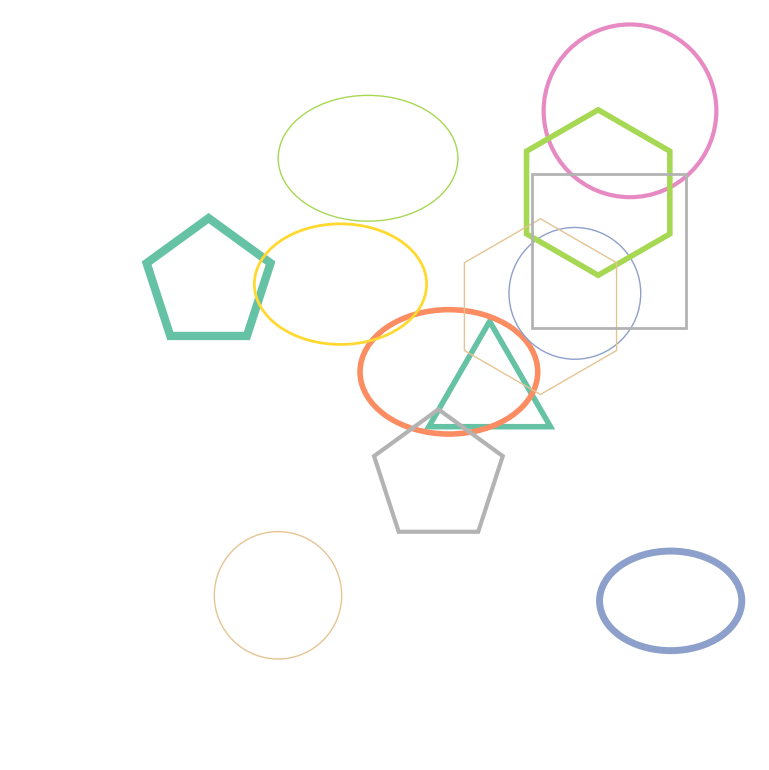[{"shape": "pentagon", "thickness": 3, "radius": 0.42, "center": [0.271, 0.632]}, {"shape": "triangle", "thickness": 2, "radius": 0.46, "center": [0.636, 0.491]}, {"shape": "oval", "thickness": 2, "radius": 0.58, "center": [0.583, 0.517]}, {"shape": "oval", "thickness": 2.5, "radius": 0.46, "center": [0.871, 0.22]}, {"shape": "circle", "thickness": 0.5, "radius": 0.43, "center": [0.747, 0.619]}, {"shape": "circle", "thickness": 1.5, "radius": 0.56, "center": [0.818, 0.856]}, {"shape": "hexagon", "thickness": 2, "radius": 0.54, "center": [0.777, 0.75]}, {"shape": "oval", "thickness": 0.5, "radius": 0.58, "center": [0.478, 0.794]}, {"shape": "oval", "thickness": 1, "radius": 0.56, "center": [0.442, 0.631]}, {"shape": "hexagon", "thickness": 0.5, "radius": 0.57, "center": [0.702, 0.602]}, {"shape": "circle", "thickness": 0.5, "radius": 0.41, "center": [0.361, 0.227]}, {"shape": "square", "thickness": 1, "radius": 0.5, "center": [0.791, 0.674]}, {"shape": "pentagon", "thickness": 1.5, "radius": 0.44, "center": [0.569, 0.38]}]